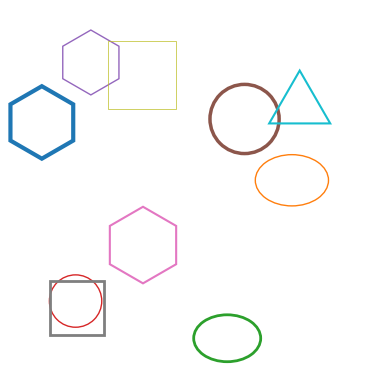[{"shape": "hexagon", "thickness": 3, "radius": 0.47, "center": [0.109, 0.682]}, {"shape": "oval", "thickness": 1, "radius": 0.48, "center": [0.758, 0.532]}, {"shape": "oval", "thickness": 2, "radius": 0.44, "center": [0.59, 0.121]}, {"shape": "circle", "thickness": 1, "radius": 0.34, "center": [0.196, 0.218]}, {"shape": "hexagon", "thickness": 1, "radius": 0.42, "center": [0.236, 0.838]}, {"shape": "circle", "thickness": 2.5, "radius": 0.45, "center": [0.635, 0.691]}, {"shape": "hexagon", "thickness": 1.5, "radius": 0.5, "center": [0.371, 0.363]}, {"shape": "square", "thickness": 2, "radius": 0.35, "center": [0.2, 0.199]}, {"shape": "square", "thickness": 0.5, "radius": 0.44, "center": [0.369, 0.805]}, {"shape": "triangle", "thickness": 1.5, "radius": 0.46, "center": [0.778, 0.725]}]